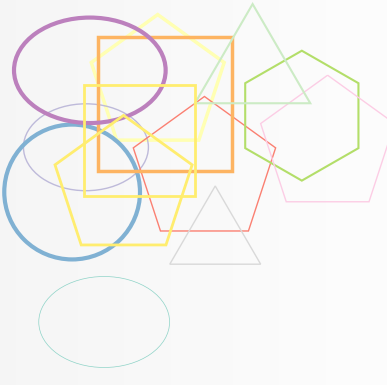[{"shape": "oval", "thickness": 0.5, "radius": 0.84, "center": [0.269, 0.164]}, {"shape": "pentagon", "thickness": 2.5, "radius": 0.9, "center": [0.407, 0.782]}, {"shape": "oval", "thickness": 1, "radius": 0.81, "center": [0.222, 0.618]}, {"shape": "pentagon", "thickness": 1, "radius": 0.97, "center": [0.528, 0.556]}, {"shape": "circle", "thickness": 3, "radius": 0.88, "center": [0.186, 0.501]}, {"shape": "square", "thickness": 2.5, "radius": 0.86, "center": [0.427, 0.73]}, {"shape": "hexagon", "thickness": 1.5, "radius": 0.84, "center": [0.779, 0.7]}, {"shape": "pentagon", "thickness": 1, "radius": 0.91, "center": [0.845, 0.623]}, {"shape": "triangle", "thickness": 1, "radius": 0.68, "center": [0.555, 0.381]}, {"shape": "oval", "thickness": 3, "radius": 0.98, "center": [0.232, 0.817]}, {"shape": "triangle", "thickness": 1.5, "radius": 0.86, "center": [0.652, 0.818]}, {"shape": "pentagon", "thickness": 2, "radius": 0.93, "center": [0.319, 0.514]}, {"shape": "square", "thickness": 2, "radius": 0.72, "center": [0.36, 0.635]}]